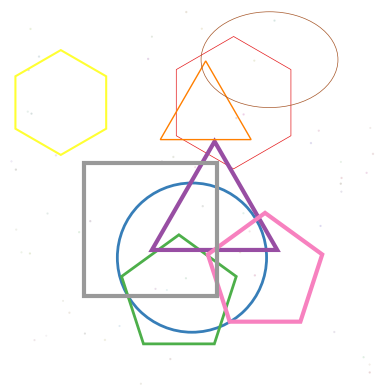[{"shape": "hexagon", "thickness": 0.5, "radius": 0.86, "center": [0.607, 0.733]}, {"shape": "circle", "thickness": 2, "radius": 0.97, "center": [0.499, 0.331]}, {"shape": "pentagon", "thickness": 2, "radius": 0.78, "center": [0.465, 0.234]}, {"shape": "triangle", "thickness": 3, "radius": 0.94, "center": [0.557, 0.445]}, {"shape": "triangle", "thickness": 1, "radius": 0.68, "center": [0.534, 0.705]}, {"shape": "hexagon", "thickness": 1.5, "radius": 0.68, "center": [0.158, 0.734]}, {"shape": "oval", "thickness": 0.5, "radius": 0.89, "center": [0.7, 0.845]}, {"shape": "pentagon", "thickness": 3, "radius": 0.78, "center": [0.688, 0.291]}, {"shape": "square", "thickness": 3, "radius": 0.86, "center": [0.391, 0.404]}]